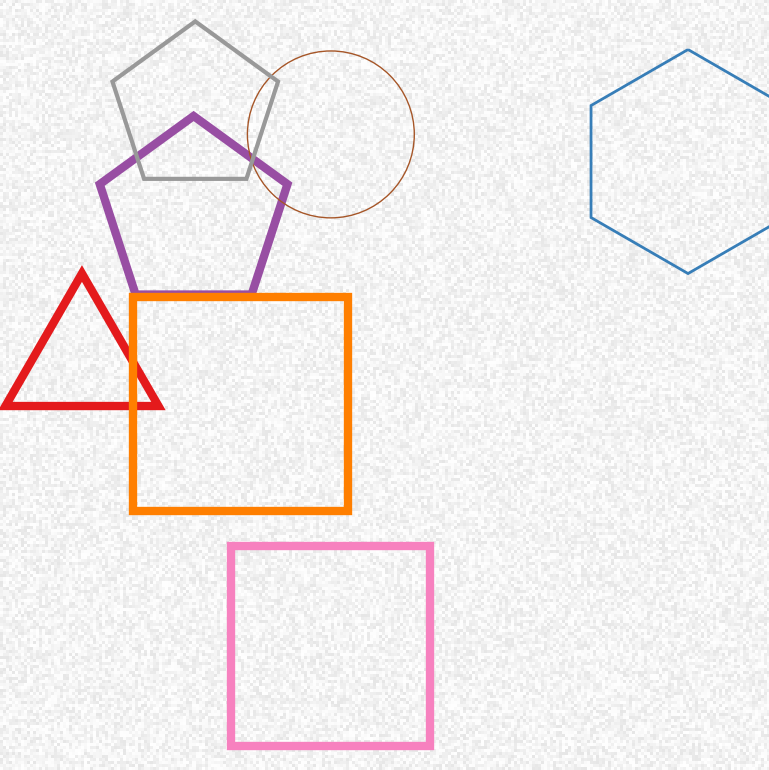[{"shape": "triangle", "thickness": 3, "radius": 0.57, "center": [0.106, 0.53]}, {"shape": "hexagon", "thickness": 1, "radius": 0.73, "center": [0.894, 0.79]}, {"shape": "pentagon", "thickness": 3, "radius": 0.64, "center": [0.251, 0.721]}, {"shape": "square", "thickness": 3, "radius": 0.7, "center": [0.312, 0.475]}, {"shape": "circle", "thickness": 0.5, "radius": 0.54, "center": [0.43, 0.825]}, {"shape": "square", "thickness": 3, "radius": 0.65, "center": [0.429, 0.161]}, {"shape": "pentagon", "thickness": 1.5, "radius": 0.57, "center": [0.254, 0.859]}]